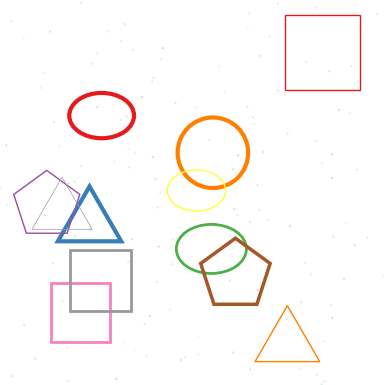[{"shape": "square", "thickness": 1, "radius": 0.49, "center": [0.838, 0.865]}, {"shape": "oval", "thickness": 3, "radius": 0.42, "center": [0.264, 0.7]}, {"shape": "triangle", "thickness": 3, "radius": 0.48, "center": [0.233, 0.421]}, {"shape": "oval", "thickness": 2, "radius": 0.46, "center": [0.549, 0.353]}, {"shape": "pentagon", "thickness": 1, "radius": 0.45, "center": [0.121, 0.467]}, {"shape": "circle", "thickness": 3, "radius": 0.46, "center": [0.553, 0.603]}, {"shape": "triangle", "thickness": 1, "radius": 0.48, "center": [0.746, 0.109]}, {"shape": "oval", "thickness": 1, "radius": 0.38, "center": [0.51, 0.505]}, {"shape": "pentagon", "thickness": 2.5, "radius": 0.47, "center": [0.612, 0.286]}, {"shape": "square", "thickness": 2, "radius": 0.38, "center": [0.208, 0.188]}, {"shape": "triangle", "thickness": 0.5, "radius": 0.45, "center": [0.161, 0.45]}, {"shape": "square", "thickness": 2, "radius": 0.4, "center": [0.261, 0.272]}]